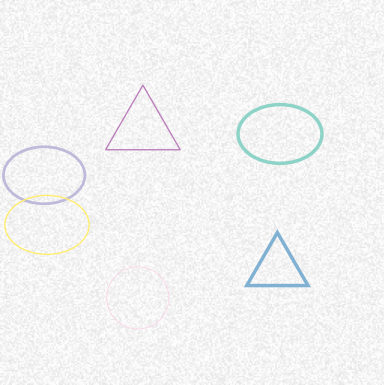[{"shape": "oval", "thickness": 2.5, "radius": 0.55, "center": [0.727, 0.652]}, {"shape": "oval", "thickness": 2, "radius": 0.53, "center": [0.115, 0.545]}, {"shape": "triangle", "thickness": 2.5, "radius": 0.46, "center": [0.72, 0.304]}, {"shape": "circle", "thickness": 0.5, "radius": 0.4, "center": [0.358, 0.226]}, {"shape": "triangle", "thickness": 1, "radius": 0.56, "center": [0.371, 0.667]}, {"shape": "oval", "thickness": 1, "radius": 0.55, "center": [0.122, 0.416]}]